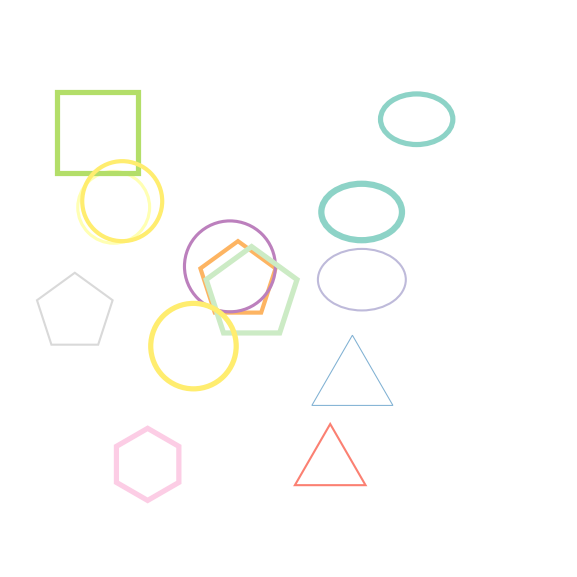[{"shape": "oval", "thickness": 3, "radius": 0.35, "center": [0.626, 0.632]}, {"shape": "oval", "thickness": 2.5, "radius": 0.31, "center": [0.722, 0.793]}, {"shape": "circle", "thickness": 1.5, "radius": 0.31, "center": [0.197, 0.64]}, {"shape": "oval", "thickness": 1, "radius": 0.38, "center": [0.627, 0.515]}, {"shape": "triangle", "thickness": 1, "radius": 0.35, "center": [0.572, 0.194]}, {"shape": "triangle", "thickness": 0.5, "radius": 0.41, "center": [0.61, 0.338]}, {"shape": "pentagon", "thickness": 2, "radius": 0.34, "center": [0.412, 0.513]}, {"shape": "square", "thickness": 2.5, "radius": 0.35, "center": [0.169, 0.77]}, {"shape": "hexagon", "thickness": 2.5, "radius": 0.31, "center": [0.256, 0.195]}, {"shape": "pentagon", "thickness": 1, "radius": 0.34, "center": [0.13, 0.458]}, {"shape": "circle", "thickness": 1.5, "radius": 0.39, "center": [0.398, 0.538]}, {"shape": "pentagon", "thickness": 2.5, "radius": 0.41, "center": [0.436, 0.489]}, {"shape": "circle", "thickness": 2.5, "radius": 0.37, "center": [0.335, 0.4]}, {"shape": "circle", "thickness": 2, "radius": 0.35, "center": [0.212, 0.651]}]